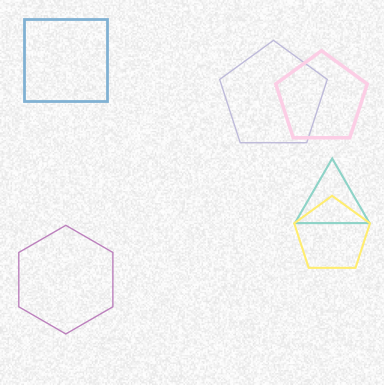[{"shape": "triangle", "thickness": 1.5, "radius": 0.56, "center": [0.863, 0.476]}, {"shape": "pentagon", "thickness": 1, "radius": 0.73, "center": [0.71, 0.748]}, {"shape": "square", "thickness": 2, "radius": 0.53, "center": [0.17, 0.844]}, {"shape": "pentagon", "thickness": 2.5, "radius": 0.62, "center": [0.835, 0.743]}, {"shape": "hexagon", "thickness": 1, "radius": 0.71, "center": [0.171, 0.274]}, {"shape": "pentagon", "thickness": 1.5, "radius": 0.52, "center": [0.863, 0.388]}]